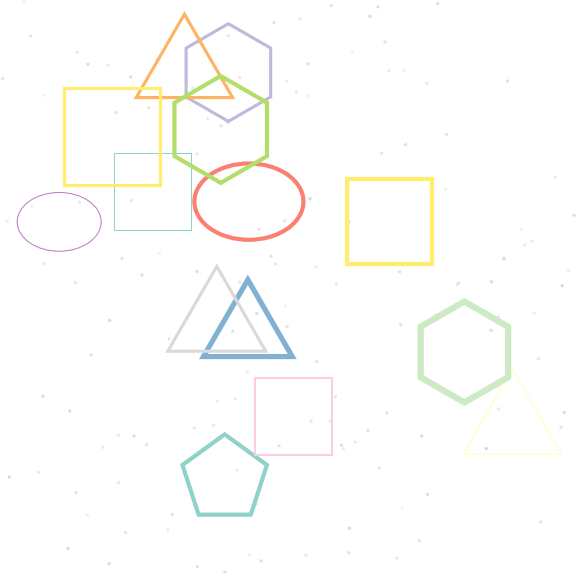[{"shape": "square", "thickness": 0.5, "radius": 0.34, "center": [0.264, 0.668]}, {"shape": "pentagon", "thickness": 2, "radius": 0.38, "center": [0.389, 0.17]}, {"shape": "triangle", "thickness": 0.5, "radius": 0.49, "center": [0.887, 0.262]}, {"shape": "hexagon", "thickness": 1.5, "radius": 0.42, "center": [0.395, 0.874]}, {"shape": "oval", "thickness": 2, "radius": 0.47, "center": [0.431, 0.65]}, {"shape": "triangle", "thickness": 2.5, "radius": 0.44, "center": [0.429, 0.426]}, {"shape": "triangle", "thickness": 1.5, "radius": 0.48, "center": [0.319, 0.878]}, {"shape": "hexagon", "thickness": 2, "radius": 0.46, "center": [0.382, 0.775]}, {"shape": "square", "thickness": 1, "radius": 0.33, "center": [0.508, 0.278]}, {"shape": "triangle", "thickness": 1.5, "radius": 0.49, "center": [0.375, 0.44]}, {"shape": "oval", "thickness": 0.5, "radius": 0.36, "center": [0.102, 0.615]}, {"shape": "hexagon", "thickness": 3, "radius": 0.44, "center": [0.804, 0.39]}, {"shape": "square", "thickness": 2, "radius": 0.37, "center": [0.675, 0.616]}, {"shape": "square", "thickness": 1.5, "radius": 0.42, "center": [0.194, 0.763]}]